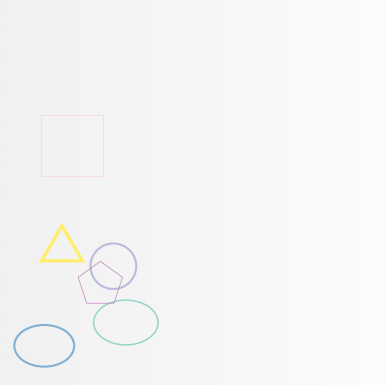[{"shape": "oval", "thickness": 1, "radius": 0.42, "center": [0.325, 0.162]}, {"shape": "circle", "thickness": 1.5, "radius": 0.3, "center": [0.292, 0.308]}, {"shape": "oval", "thickness": 1.5, "radius": 0.39, "center": [0.114, 0.102]}, {"shape": "square", "thickness": 0.5, "radius": 0.4, "center": [0.185, 0.621]}, {"shape": "pentagon", "thickness": 0.5, "radius": 0.3, "center": [0.259, 0.261]}, {"shape": "triangle", "thickness": 2.5, "radius": 0.3, "center": [0.16, 0.353]}]